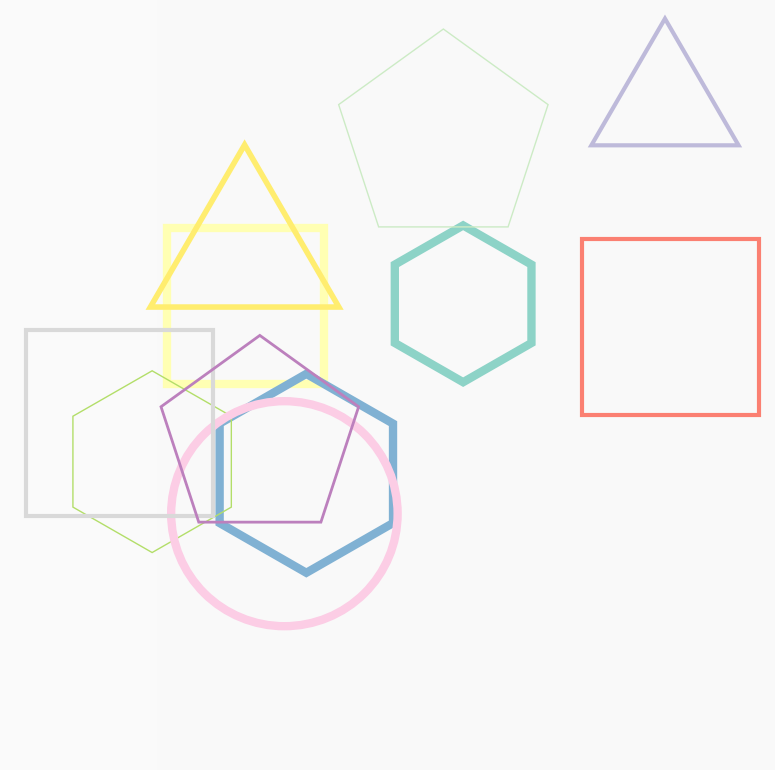[{"shape": "hexagon", "thickness": 3, "radius": 0.51, "center": [0.598, 0.605]}, {"shape": "square", "thickness": 3, "radius": 0.5, "center": [0.317, 0.603]}, {"shape": "triangle", "thickness": 1.5, "radius": 0.55, "center": [0.858, 0.866]}, {"shape": "square", "thickness": 1.5, "radius": 0.57, "center": [0.865, 0.575]}, {"shape": "hexagon", "thickness": 3, "radius": 0.65, "center": [0.395, 0.385]}, {"shape": "hexagon", "thickness": 0.5, "radius": 0.59, "center": [0.196, 0.4]}, {"shape": "circle", "thickness": 3, "radius": 0.73, "center": [0.367, 0.333]}, {"shape": "square", "thickness": 1.5, "radius": 0.6, "center": [0.154, 0.451]}, {"shape": "pentagon", "thickness": 1, "radius": 0.67, "center": [0.335, 0.43]}, {"shape": "pentagon", "thickness": 0.5, "radius": 0.71, "center": [0.572, 0.82]}, {"shape": "triangle", "thickness": 2, "radius": 0.7, "center": [0.316, 0.671]}]